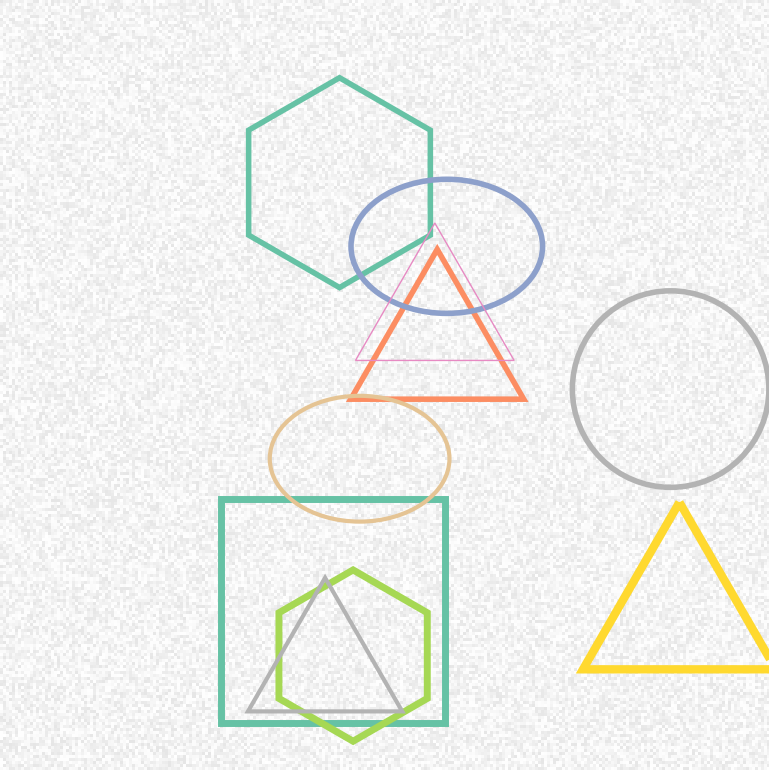[{"shape": "square", "thickness": 2.5, "radius": 0.73, "center": [0.432, 0.206]}, {"shape": "hexagon", "thickness": 2, "radius": 0.68, "center": [0.441, 0.763]}, {"shape": "triangle", "thickness": 2, "radius": 0.65, "center": [0.568, 0.546]}, {"shape": "oval", "thickness": 2, "radius": 0.62, "center": [0.58, 0.68]}, {"shape": "triangle", "thickness": 0.5, "radius": 0.59, "center": [0.565, 0.591]}, {"shape": "hexagon", "thickness": 2.5, "radius": 0.56, "center": [0.459, 0.149]}, {"shape": "triangle", "thickness": 3, "radius": 0.72, "center": [0.882, 0.203]}, {"shape": "oval", "thickness": 1.5, "radius": 0.58, "center": [0.467, 0.404]}, {"shape": "triangle", "thickness": 1.5, "radius": 0.58, "center": [0.422, 0.134]}, {"shape": "circle", "thickness": 2, "radius": 0.64, "center": [0.871, 0.495]}]